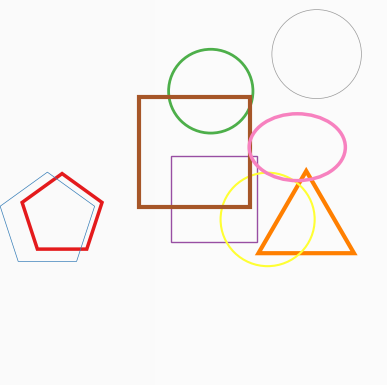[{"shape": "pentagon", "thickness": 2.5, "radius": 0.54, "center": [0.16, 0.441]}, {"shape": "pentagon", "thickness": 0.5, "radius": 0.64, "center": [0.122, 0.425]}, {"shape": "circle", "thickness": 2, "radius": 0.54, "center": [0.544, 0.763]}, {"shape": "square", "thickness": 1, "radius": 0.56, "center": [0.553, 0.484]}, {"shape": "triangle", "thickness": 3, "radius": 0.71, "center": [0.79, 0.414]}, {"shape": "circle", "thickness": 1.5, "radius": 0.61, "center": [0.691, 0.43]}, {"shape": "square", "thickness": 3, "radius": 0.72, "center": [0.502, 0.605]}, {"shape": "oval", "thickness": 2.5, "radius": 0.62, "center": [0.767, 0.618]}, {"shape": "circle", "thickness": 0.5, "radius": 0.58, "center": [0.817, 0.86]}]